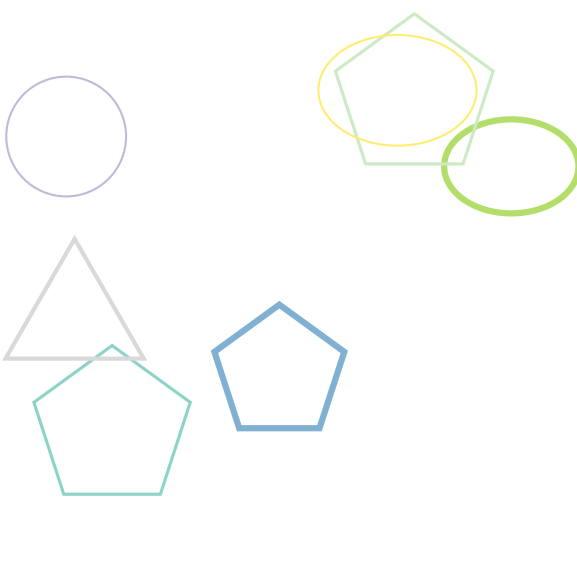[{"shape": "pentagon", "thickness": 1.5, "radius": 0.71, "center": [0.194, 0.258]}, {"shape": "circle", "thickness": 1, "radius": 0.52, "center": [0.115, 0.763]}, {"shape": "pentagon", "thickness": 3, "radius": 0.59, "center": [0.484, 0.353]}, {"shape": "oval", "thickness": 3, "radius": 0.58, "center": [0.885, 0.711]}, {"shape": "triangle", "thickness": 2, "radius": 0.69, "center": [0.129, 0.447]}, {"shape": "pentagon", "thickness": 1.5, "radius": 0.72, "center": [0.717, 0.832]}, {"shape": "oval", "thickness": 1, "radius": 0.68, "center": [0.688, 0.843]}]